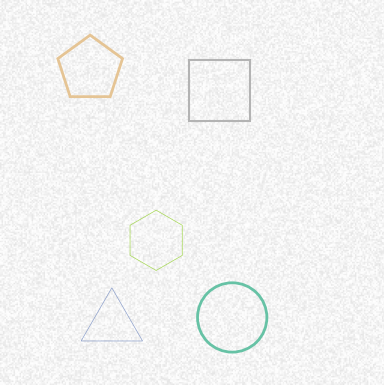[{"shape": "circle", "thickness": 2, "radius": 0.45, "center": [0.603, 0.175]}, {"shape": "triangle", "thickness": 0.5, "radius": 0.46, "center": [0.29, 0.16]}, {"shape": "hexagon", "thickness": 0.5, "radius": 0.39, "center": [0.406, 0.376]}, {"shape": "pentagon", "thickness": 2, "radius": 0.44, "center": [0.234, 0.82]}, {"shape": "square", "thickness": 1.5, "radius": 0.4, "center": [0.57, 0.765]}]